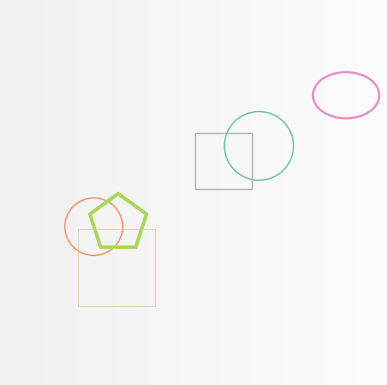[{"shape": "circle", "thickness": 1, "radius": 0.45, "center": [0.668, 0.621]}, {"shape": "circle", "thickness": 1, "radius": 0.37, "center": [0.242, 0.411]}, {"shape": "oval", "thickness": 1.5, "radius": 0.43, "center": [0.893, 0.753]}, {"shape": "pentagon", "thickness": 2.5, "radius": 0.38, "center": [0.305, 0.42]}, {"shape": "square", "thickness": 0.5, "radius": 0.5, "center": [0.301, 0.304]}, {"shape": "square", "thickness": 1, "radius": 0.36, "center": [0.576, 0.582]}]